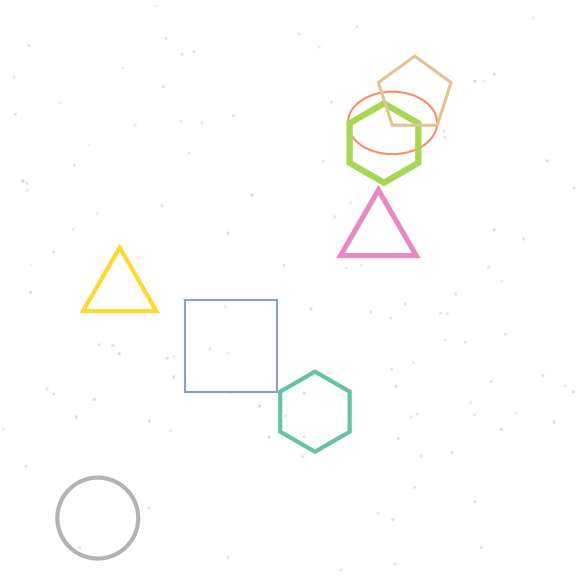[{"shape": "hexagon", "thickness": 2, "radius": 0.35, "center": [0.545, 0.286]}, {"shape": "oval", "thickness": 1, "radius": 0.39, "center": [0.68, 0.786]}, {"shape": "square", "thickness": 1, "radius": 0.4, "center": [0.4, 0.4]}, {"shape": "triangle", "thickness": 2.5, "radius": 0.38, "center": [0.655, 0.594]}, {"shape": "hexagon", "thickness": 3, "radius": 0.34, "center": [0.665, 0.751]}, {"shape": "triangle", "thickness": 2, "radius": 0.37, "center": [0.207, 0.497]}, {"shape": "pentagon", "thickness": 1.5, "radius": 0.33, "center": [0.718, 0.836]}, {"shape": "circle", "thickness": 2, "radius": 0.35, "center": [0.169, 0.102]}]